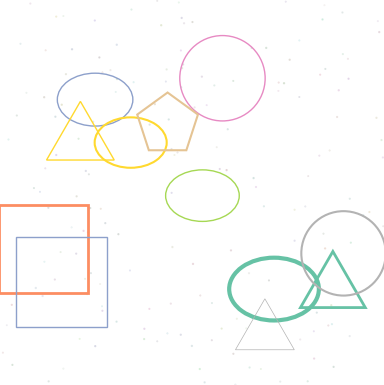[{"shape": "triangle", "thickness": 2, "radius": 0.49, "center": [0.865, 0.25]}, {"shape": "oval", "thickness": 3, "radius": 0.58, "center": [0.712, 0.249]}, {"shape": "square", "thickness": 2, "radius": 0.57, "center": [0.113, 0.353]}, {"shape": "oval", "thickness": 1, "radius": 0.49, "center": [0.247, 0.741]}, {"shape": "square", "thickness": 1, "radius": 0.59, "center": [0.16, 0.267]}, {"shape": "circle", "thickness": 1, "radius": 0.55, "center": [0.578, 0.797]}, {"shape": "oval", "thickness": 1, "radius": 0.48, "center": [0.526, 0.492]}, {"shape": "oval", "thickness": 1.5, "radius": 0.47, "center": [0.339, 0.63]}, {"shape": "triangle", "thickness": 1, "radius": 0.51, "center": [0.209, 0.635]}, {"shape": "pentagon", "thickness": 1.5, "radius": 0.41, "center": [0.435, 0.677]}, {"shape": "circle", "thickness": 1.5, "radius": 0.55, "center": [0.892, 0.342]}, {"shape": "triangle", "thickness": 0.5, "radius": 0.44, "center": [0.688, 0.136]}]